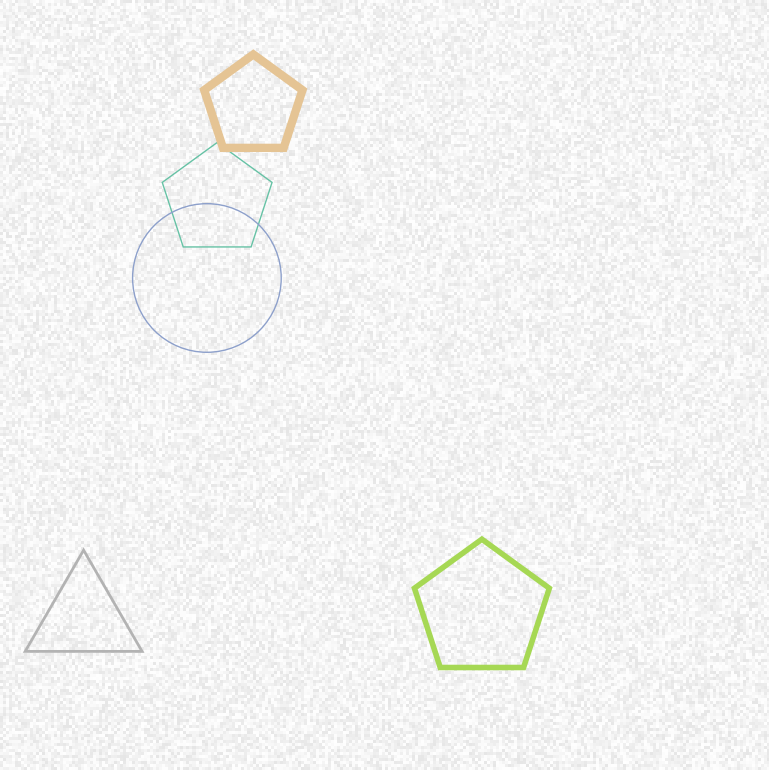[{"shape": "pentagon", "thickness": 0.5, "radius": 0.37, "center": [0.282, 0.74]}, {"shape": "circle", "thickness": 0.5, "radius": 0.48, "center": [0.269, 0.639]}, {"shape": "pentagon", "thickness": 2, "radius": 0.46, "center": [0.626, 0.208]}, {"shape": "pentagon", "thickness": 3, "radius": 0.34, "center": [0.329, 0.862]}, {"shape": "triangle", "thickness": 1, "radius": 0.44, "center": [0.109, 0.198]}]